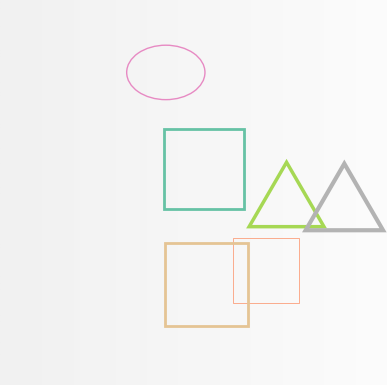[{"shape": "square", "thickness": 2, "radius": 0.52, "center": [0.525, 0.561]}, {"shape": "square", "thickness": 0.5, "radius": 0.42, "center": [0.686, 0.298]}, {"shape": "oval", "thickness": 1, "radius": 0.51, "center": [0.428, 0.812]}, {"shape": "triangle", "thickness": 2.5, "radius": 0.56, "center": [0.739, 0.467]}, {"shape": "square", "thickness": 2, "radius": 0.53, "center": [0.532, 0.261]}, {"shape": "triangle", "thickness": 3, "radius": 0.58, "center": [0.889, 0.46]}]